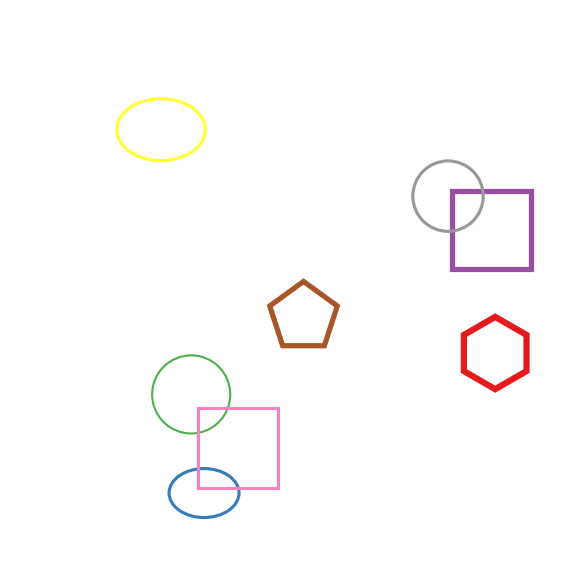[{"shape": "hexagon", "thickness": 3, "radius": 0.31, "center": [0.857, 0.388]}, {"shape": "oval", "thickness": 1.5, "radius": 0.3, "center": [0.353, 0.145]}, {"shape": "circle", "thickness": 1, "radius": 0.34, "center": [0.331, 0.316]}, {"shape": "square", "thickness": 2.5, "radius": 0.34, "center": [0.851, 0.601]}, {"shape": "oval", "thickness": 1.5, "radius": 0.38, "center": [0.279, 0.775]}, {"shape": "pentagon", "thickness": 2.5, "radius": 0.31, "center": [0.526, 0.45]}, {"shape": "square", "thickness": 1.5, "radius": 0.35, "center": [0.412, 0.223]}, {"shape": "circle", "thickness": 1.5, "radius": 0.3, "center": [0.776, 0.66]}]